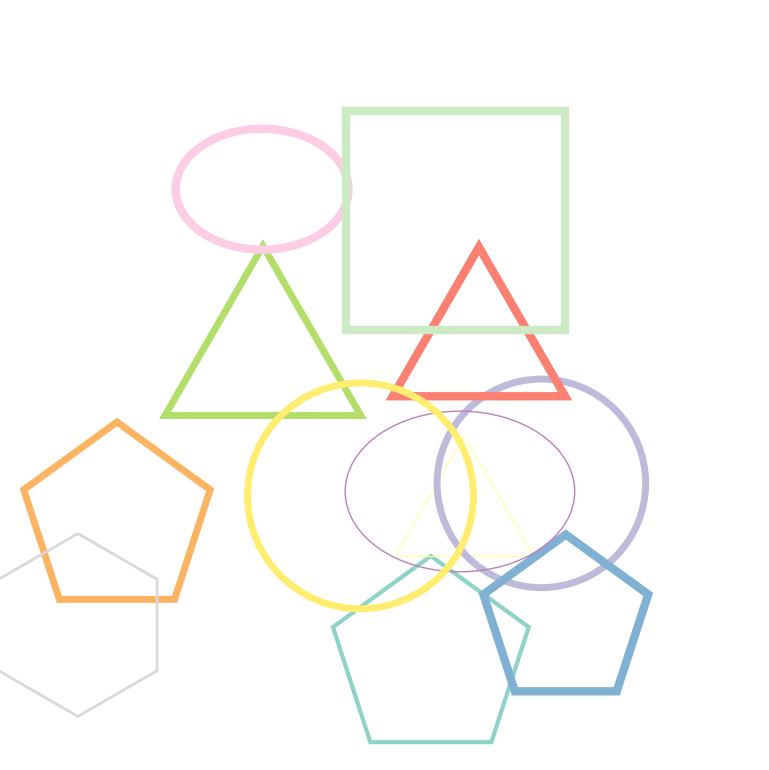[{"shape": "pentagon", "thickness": 1.5, "radius": 0.67, "center": [0.56, 0.144]}, {"shape": "triangle", "thickness": 0.5, "radius": 0.52, "center": [0.603, 0.329]}, {"shape": "circle", "thickness": 2.5, "radius": 0.68, "center": [0.703, 0.372]}, {"shape": "triangle", "thickness": 3, "radius": 0.65, "center": [0.622, 0.55]}, {"shape": "pentagon", "thickness": 3, "radius": 0.56, "center": [0.735, 0.193]}, {"shape": "pentagon", "thickness": 2.5, "radius": 0.64, "center": [0.152, 0.325]}, {"shape": "triangle", "thickness": 2.5, "radius": 0.73, "center": [0.341, 0.534]}, {"shape": "oval", "thickness": 3, "radius": 0.56, "center": [0.34, 0.754]}, {"shape": "hexagon", "thickness": 1, "radius": 0.59, "center": [0.101, 0.188]}, {"shape": "oval", "thickness": 0.5, "radius": 0.75, "center": [0.597, 0.362]}, {"shape": "square", "thickness": 3, "radius": 0.71, "center": [0.592, 0.713]}, {"shape": "circle", "thickness": 2.5, "radius": 0.73, "center": [0.468, 0.356]}]